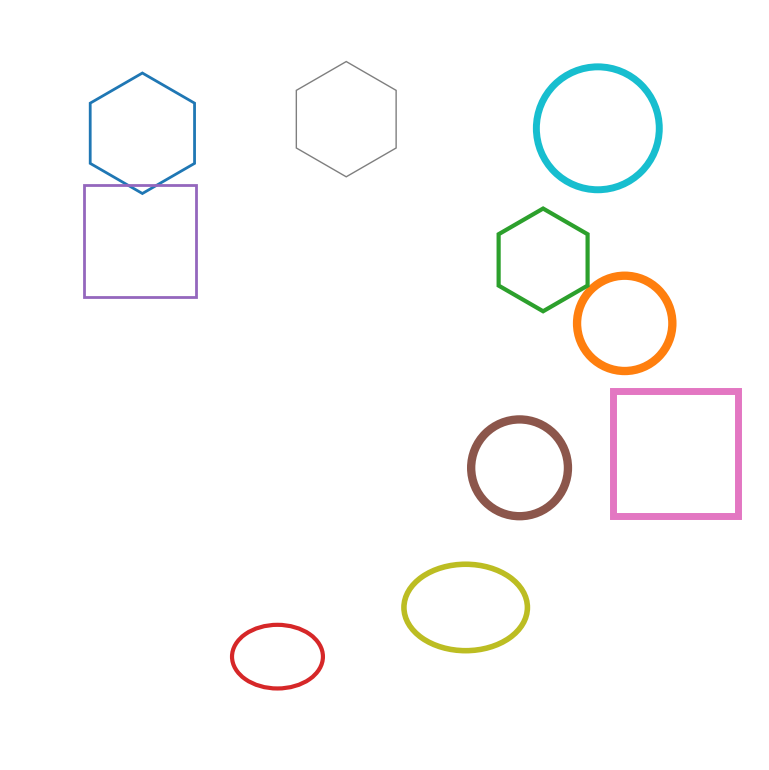[{"shape": "hexagon", "thickness": 1, "radius": 0.39, "center": [0.185, 0.827]}, {"shape": "circle", "thickness": 3, "radius": 0.31, "center": [0.811, 0.58]}, {"shape": "hexagon", "thickness": 1.5, "radius": 0.33, "center": [0.705, 0.662]}, {"shape": "oval", "thickness": 1.5, "radius": 0.3, "center": [0.36, 0.147]}, {"shape": "square", "thickness": 1, "radius": 0.36, "center": [0.182, 0.687]}, {"shape": "circle", "thickness": 3, "radius": 0.31, "center": [0.675, 0.392]}, {"shape": "square", "thickness": 2.5, "radius": 0.41, "center": [0.877, 0.411]}, {"shape": "hexagon", "thickness": 0.5, "radius": 0.37, "center": [0.45, 0.845]}, {"shape": "oval", "thickness": 2, "radius": 0.4, "center": [0.605, 0.211]}, {"shape": "circle", "thickness": 2.5, "radius": 0.4, "center": [0.776, 0.833]}]